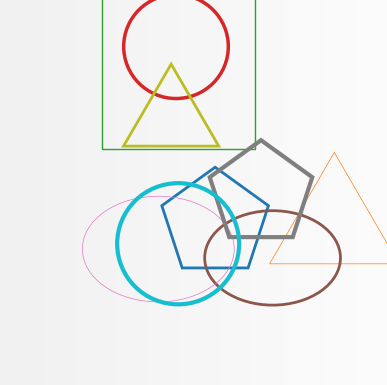[{"shape": "pentagon", "thickness": 2, "radius": 0.72, "center": [0.555, 0.421]}, {"shape": "triangle", "thickness": 0.5, "radius": 0.96, "center": [0.863, 0.411]}, {"shape": "square", "thickness": 1, "radius": 0.99, "center": [0.461, 0.81]}, {"shape": "circle", "thickness": 2.5, "radius": 0.68, "center": [0.454, 0.879]}, {"shape": "oval", "thickness": 2, "radius": 0.88, "center": [0.703, 0.33]}, {"shape": "oval", "thickness": 0.5, "radius": 0.98, "center": [0.408, 0.353]}, {"shape": "pentagon", "thickness": 3, "radius": 0.7, "center": [0.674, 0.497]}, {"shape": "triangle", "thickness": 2, "radius": 0.71, "center": [0.442, 0.691]}, {"shape": "circle", "thickness": 3, "radius": 0.79, "center": [0.46, 0.367]}]